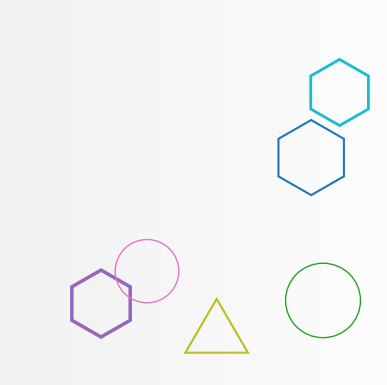[{"shape": "hexagon", "thickness": 1.5, "radius": 0.49, "center": [0.803, 0.591]}, {"shape": "circle", "thickness": 1, "radius": 0.48, "center": [0.834, 0.22]}, {"shape": "hexagon", "thickness": 2.5, "radius": 0.43, "center": [0.261, 0.212]}, {"shape": "circle", "thickness": 1, "radius": 0.41, "center": [0.379, 0.296]}, {"shape": "triangle", "thickness": 1.5, "radius": 0.47, "center": [0.559, 0.131]}, {"shape": "hexagon", "thickness": 2, "radius": 0.43, "center": [0.876, 0.76]}]